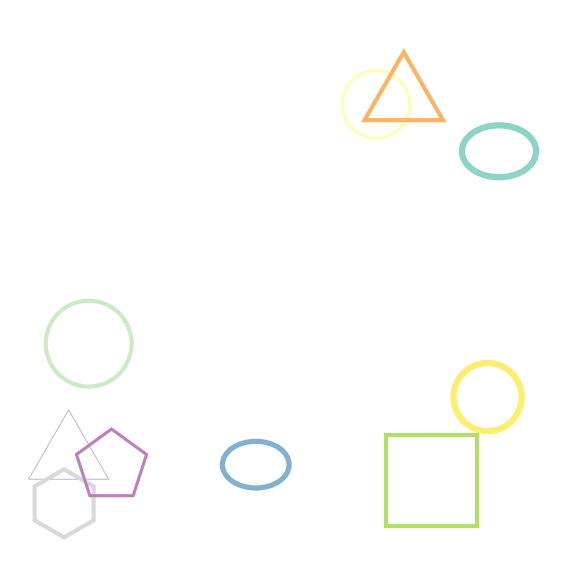[{"shape": "oval", "thickness": 3, "radius": 0.32, "center": [0.864, 0.737]}, {"shape": "circle", "thickness": 1.5, "radius": 0.29, "center": [0.651, 0.818]}, {"shape": "triangle", "thickness": 0.5, "radius": 0.4, "center": [0.119, 0.209]}, {"shape": "oval", "thickness": 2.5, "radius": 0.29, "center": [0.443, 0.195]}, {"shape": "triangle", "thickness": 2, "radius": 0.39, "center": [0.699, 0.83]}, {"shape": "square", "thickness": 2, "radius": 0.39, "center": [0.747, 0.167]}, {"shape": "hexagon", "thickness": 2, "radius": 0.29, "center": [0.111, 0.128]}, {"shape": "pentagon", "thickness": 1.5, "radius": 0.32, "center": [0.193, 0.192]}, {"shape": "circle", "thickness": 2, "radius": 0.37, "center": [0.154, 0.404]}, {"shape": "circle", "thickness": 3, "radius": 0.3, "center": [0.844, 0.312]}]